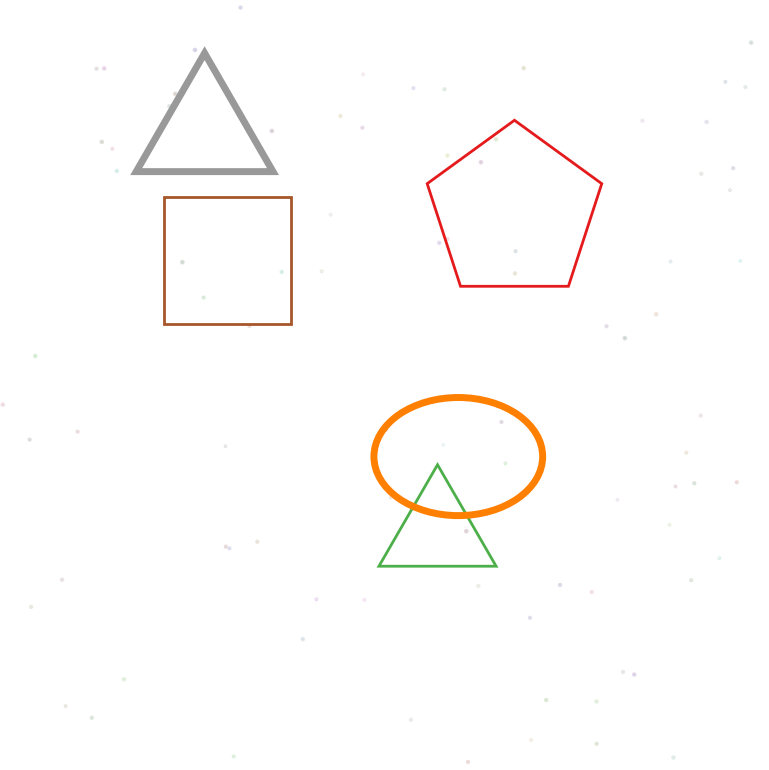[{"shape": "pentagon", "thickness": 1, "radius": 0.6, "center": [0.668, 0.725]}, {"shape": "triangle", "thickness": 1, "radius": 0.44, "center": [0.568, 0.309]}, {"shape": "oval", "thickness": 2.5, "radius": 0.55, "center": [0.595, 0.407]}, {"shape": "square", "thickness": 1, "radius": 0.41, "center": [0.296, 0.662]}, {"shape": "triangle", "thickness": 2.5, "radius": 0.51, "center": [0.266, 0.828]}]